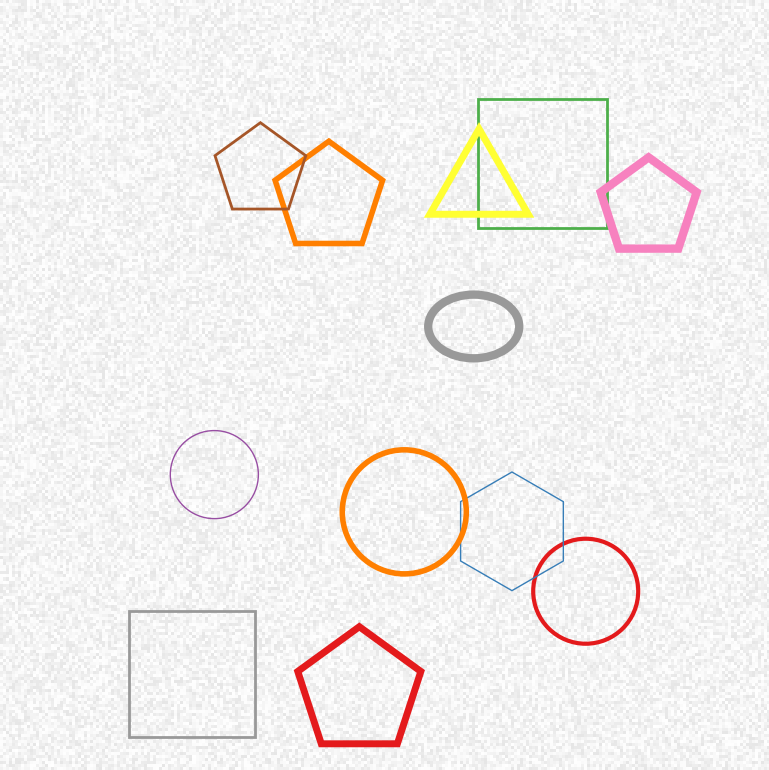[{"shape": "pentagon", "thickness": 2.5, "radius": 0.42, "center": [0.467, 0.102]}, {"shape": "circle", "thickness": 1.5, "radius": 0.34, "center": [0.761, 0.232]}, {"shape": "hexagon", "thickness": 0.5, "radius": 0.39, "center": [0.665, 0.31]}, {"shape": "square", "thickness": 1, "radius": 0.42, "center": [0.704, 0.788]}, {"shape": "circle", "thickness": 0.5, "radius": 0.29, "center": [0.278, 0.384]}, {"shape": "circle", "thickness": 2, "radius": 0.4, "center": [0.525, 0.335]}, {"shape": "pentagon", "thickness": 2, "radius": 0.37, "center": [0.427, 0.743]}, {"shape": "triangle", "thickness": 2.5, "radius": 0.37, "center": [0.622, 0.759]}, {"shape": "pentagon", "thickness": 1, "radius": 0.31, "center": [0.338, 0.779]}, {"shape": "pentagon", "thickness": 3, "radius": 0.33, "center": [0.842, 0.73]}, {"shape": "square", "thickness": 1, "radius": 0.41, "center": [0.249, 0.125]}, {"shape": "oval", "thickness": 3, "radius": 0.3, "center": [0.615, 0.576]}]